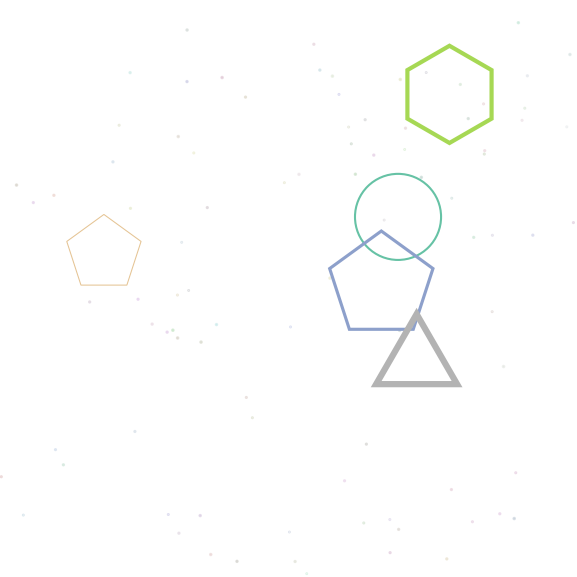[{"shape": "circle", "thickness": 1, "radius": 0.37, "center": [0.689, 0.624]}, {"shape": "pentagon", "thickness": 1.5, "radius": 0.47, "center": [0.66, 0.505]}, {"shape": "hexagon", "thickness": 2, "radius": 0.42, "center": [0.778, 0.836]}, {"shape": "pentagon", "thickness": 0.5, "radius": 0.34, "center": [0.18, 0.56]}, {"shape": "triangle", "thickness": 3, "radius": 0.4, "center": [0.721, 0.374]}]